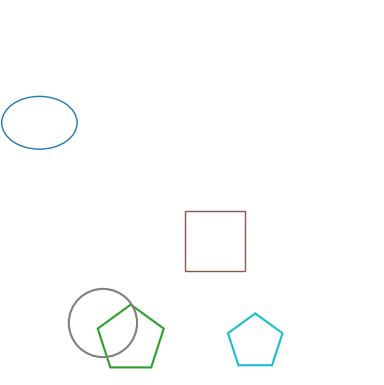[{"shape": "oval", "thickness": 1, "radius": 0.49, "center": [0.102, 0.681]}, {"shape": "pentagon", "thickness": 1.5, "radius": 0.45, "center": [0.34, 0.119]}, {"shape": "square", "thickness": 1, "radius": 0.39, "center": [0.559, 0.374]}, {"shape": "circle", "thickness": 1.5, "radius": 0.44, "center": [0.267, 0.161]}, {"shape": "pentagon", "thickness": 1.5, "radius": 0.37, "center": [0.663, 0.111]}]